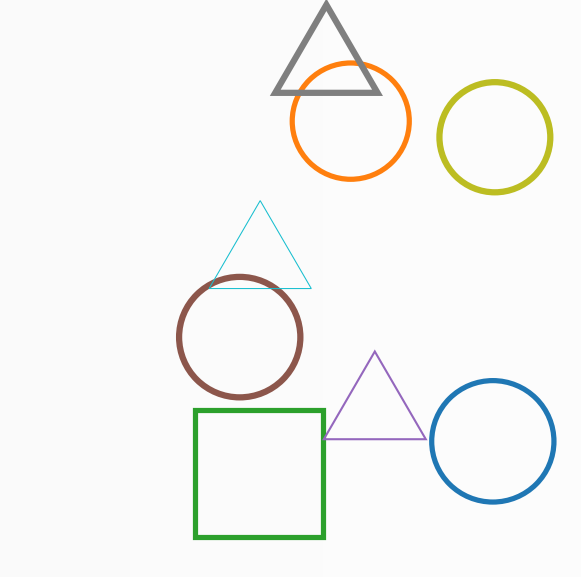[{"shape": "circle", "thickness": 2.5, "radius": 0.53, "center": [0.848, 0.235]}, {"shape": "circle", "thickness": 2.5, "radius": 0.5, "center": [0.603, 0.789]}, {"shape": "square", "thickness": 2.5, "radius": 0.55, "center": [0.446, 0.179]}, {"shape": "triangle", "thickness": 1, "radius": 0.51, "center": [0.645, 0.289]}, {"shape": "circle", "thickness": 3, "radius": 0.52, "center": [0.412, 0.415]}, {"shape": "triangle", "thickness": 3, "radius": 0.51, "center": [0.562, 0.889]}, {"shape": "circle", "thickness": 3, "radius": 0.48, "center": [0.851, 0.761]}, {"shape": "triangle", "thickness": 0.5, "radius": 0.51, "center": [0.448, 0.55]}]